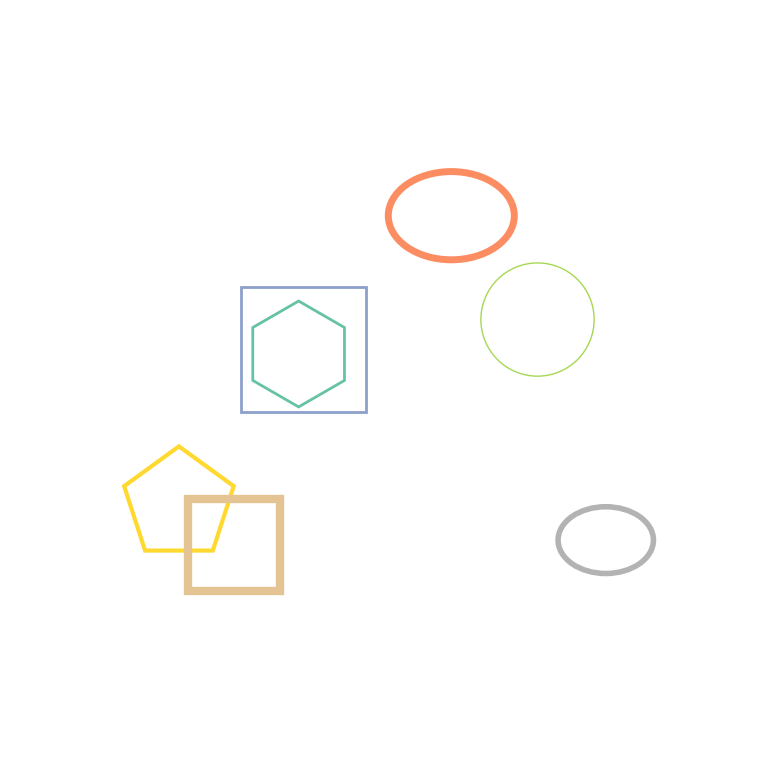[{"shape": "hexagon", "thickness": 1, "radius": 0.34, "center": [0.388, 0.54]}, {"shape": "oval", "thickness": 2.5, "radius": 0.41, "center": [0.586, 0.72]}, {"shape": "square", "thickness": 1, "radius": 0.41, "center": [0.394, 0.546]}, {"shape": "circle", "thickness": 0.5, "radius": 0.37, "center": [0.698, 0.585]}, {"shape": "pentagon", "thickness": 1.5, "radius": 0.37, "center": [0.232, 0.346]}, {"shape": "square", "thickness": 3, "radius": 0.3, "center": [0.304, 0.292]}, {"shape": "oval", "thickness": 2, "radius": 0.31, "center": [0.787, 0.299]}]